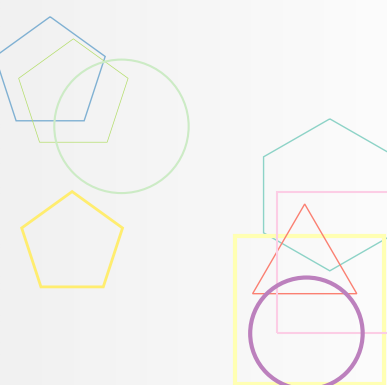[{"shape": "hexagon", "thickness": 1, "radius": 0.99, "center": [0.851, 0.494]}, {"shape": "square", "thickness": 3, "radius": 0.96, "center": [0.798, 0.196]}, {"shape": "triangle", "thickness": 1, "radius": 0.78, "center": [0.786, 0.315]}, {"shape": "pentagon", "thickness": 1, "radius": 0.75, "center": [0.129, 0.807]}, {"shape": "pentagon", "thickness": 0.5, "radius": 0.74, "center": [0.189, 0.751]}, {"shape": "square", "thickness": 1.5, "radius": 0.91, "center": [0.897, 0.319]}, {"shape": "circle", "thickness": 3, "radius": 0.73, "center": [0.791, 0.134]}, {"shape": "circle", "thickness": 1.5, "radius": 0.87, "center": [0.313, 0.672]}, {"shape": "pentagon", "thickness": 2, "radius": 0.68, "center": [0.186, 0.366]}]